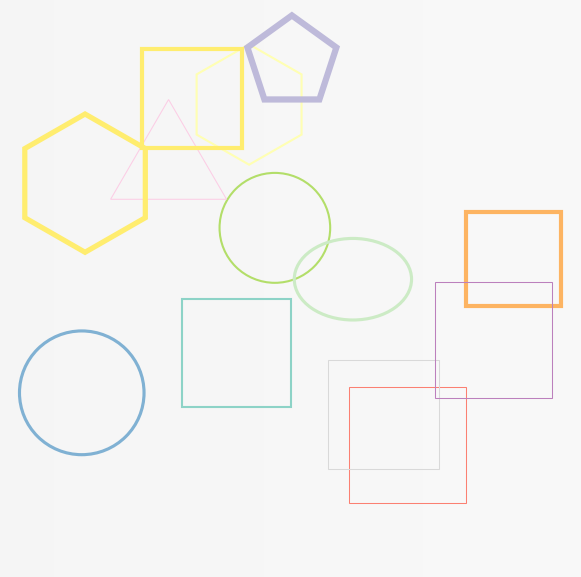[{"shape": "square", "thickness": 1, "radius": 0.47, "center": [0.406, 0.388]}, {"shape": "hexagon", "thickness": 1, "radius": 0.52, "center": [0.429, 0.818]}, {"shape": "pentagon", "thickness": 3, "radius": 0.4, "center": [0.502, 0.892]}, {"shape": "square", "thickness": 0.5, "radius": 0.5, "center": [0.701, 0.228]}, {"shape": "circle", "thickness": 1.5, "radius": 0.54, "center": [0.141, 0.319]}, {"shape": "square", "thickness": 2, "radius": 0.41, "center": [0.884, 0.551]}, {"shape": "circle", "thickness": 1, "radius": 0.48, "center": [0.473, 0.605]}, {"shape": "triangle", "thickness": 0.5, "radius": 0.58, "center": [0.29, 0.712]}, {"shape": "square", "thickness": 0.5, "radius": 0.47, "center": [0.66, 0.281]}, {"shape": "square", "thickness": 0.5, "radius": 0.5, "center": [0.849, 0.411]}, {"shape": "oval", "thickness": 1.5, "radius": 0.5, "center": [0.607, 0.516]}, {"shape": "square", "thickness": 2, "radius": 0.43, "center": [0.33, 0.829]}, {"shape": "hexagon", "thickness": 2.5, "radius": 0.6, "center": [0.146, 0.682]}]